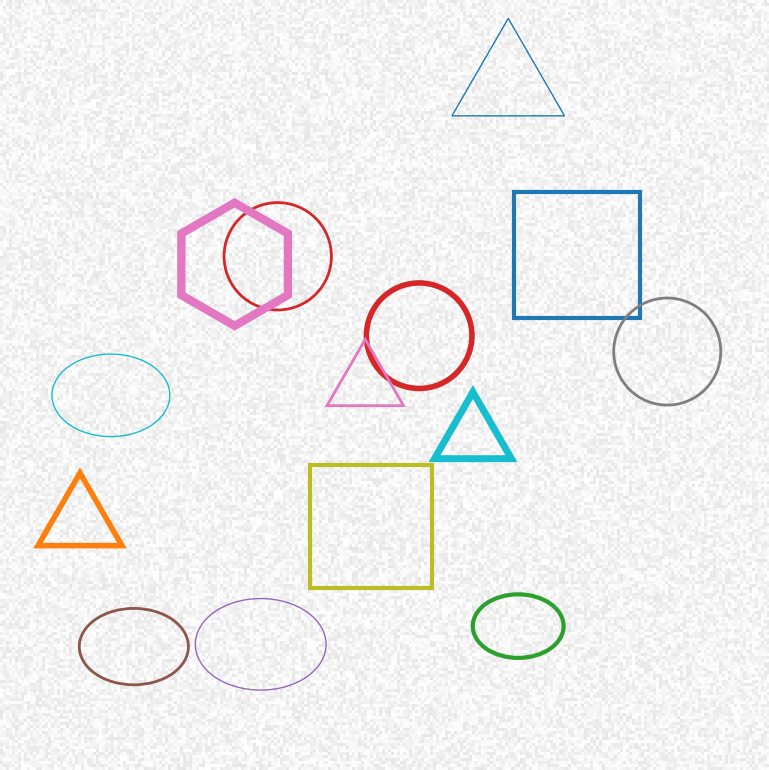[{"shape": "triangle", "thickness": 0.5, "radius": 0.42, "center": [0.66, 0.892]}, {"shape": "square", "thickness": 1.5, "radius": 0.41, "center": [0.749, 0.669]}, {"shape": "triangle", "thickness": 2, "radius": 0.31, "center": [0.104, 0.323]}, {"shape": "oval", "thickness": 1.5, "radius": 0.29, "center": [0.673, 0.187]}, {"shape": "circle", "thickness": 2, "radius": 0.34, "center": [0.544, 0.564]}, {"shape": "circle", "thickness": 1, "radius": 0.35, "center": [0.361, 0.667]}, {"shape": "oval", "thickness": 0.5, "radius": 0.42, "center": [0.339, 0.163]}, {"shape": "oval", "thickness": 1, "radius": 0.35, "center": [0.174, 0.16]}, {"shape": "hexagon", "thickness": 3, "radius": 0.4, "center": [0.305, 0.657]}, {"shape": "triangle", "thickness": 1, "radius": 0.29, "center": [0.474, 0.502]}, {"shape": "circle", "thickness": 1, "radius": 0.35, "center": [0.867, 0.543]}, {"shape": "square", "thickness": 1.5, "radius": 0.4, "center": [0.482, 0.316]}, {"shape": "triangle", "thickness": 2.5, "radius": 0.29, "center": [0.614, 0.433]}, {"shape": "oval", "thickness": 0.5, "radius": 0.38, "center": [0.144, 0.487]}]